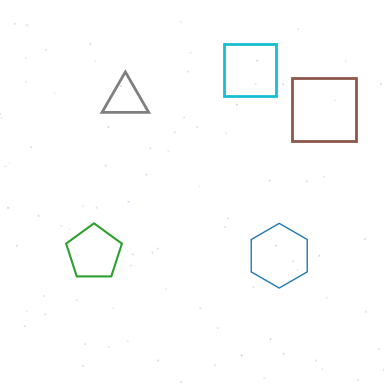[{"shape": "hexagon", "thickness": 1, "radius": 0.42, "center": [0.725, 0.336]}, {"shape": "pentagon", "thickness": 1.5, "radius": 0.38, "center": [0.244, 0.344]}, {"shape": "square", "thickness": 2, "radius": 0.41, "center": [0.842, 0.716]}, {"shape": "triangle", "thickness": 2, "radius": 0.35, "center": [0.326, 0.743]}, {"shape": "square", "thickness": 2, "radius": 0.34, "center": [0.649, 0.818]}]